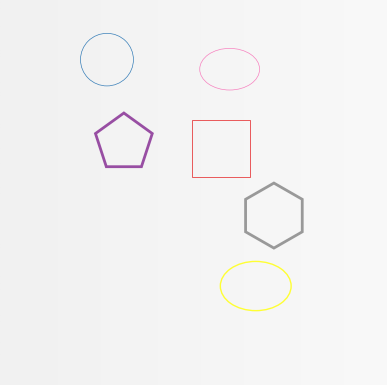[{"shape": "square", "thickness": 0.5, "radius": 0.37, "center": [0.57, 0.614]}, {"shape": "circle", "thickness": 0.5, "radius": 0.34, "center": [0.276, 0.845]}, {"shape": "pentagon", "thickness": 2, "radius": 0.39, "center": [0.32, 0.629]}, {"shape": "oval", "thickness": 1, "radius": 0.46, "center": [0.66, 0.257]}, {"shape": "oval", "thickness": 0.5, "radius": 0.39, "center": [0.593, 0.82]}, {"shape": "hexagon", "thickness": 2, "radius": 0.42, "center": [0.707, 0.44]}]